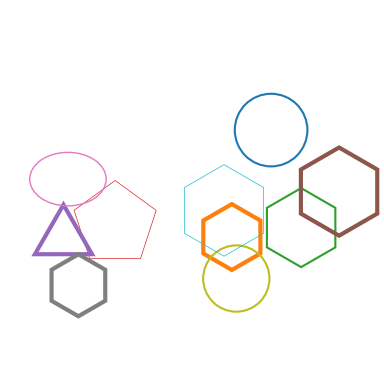[{"shape": "circle", "thickness": 1.5, "radius": 0.47, "center": [0.704, 0.662]}, {"shape": "hexagon", "thickness": 3, "radius": 0.43, "center": [0.602, 0.384]}, {"shape": "hexagon", "thickness": 1.5, "radius": 0.51, "center": [0.782, 0.409]}, {"shape": "pentagon", "thickness": 0.5, "radius": 0.56, "center": [0.299, 0.419]}, {"shape": "triangle", "thickness": 3, "radius": 0.43, "center": [0.165, 0.383]}, {"shape": "hexagon", "thickness": 3, "radius": 0.57, "center": [0.881, 0.502]}, {"shape": "oval", "thickness": 1, "radius": 0.5, "center": [0.176, 0.535]}, {"shape": "hexagon", "thickness": 3, "radius": 0.4, "center": [0.204, 0.259]}, {"shape": "circle", "thickness": 1.5, "radius": 0.43, "center": [0.614, 0.277]}, {"shape": "hexagon", "thickness": 0.5, "radius": 0.59, "center": [0.582, 0.453]}]